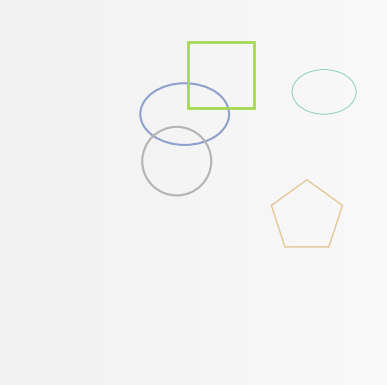[{"shape": "oval", "thickness": 0.5, "radius": 0.41, "center": [0.836, 0.761]}, {"shape": "oval", "thickness": 1.5, "radius": 0.57, "center": [0.477, 0.704]}, {"shape": "square", "thickness": 2, "radius": 0.43, "center": [0.57, 0.806]}, {"shape": "pentagon", "thickness": 1, "radius": 0.48, "center": [0.792, 0.437]}, {"shape": "circle", "thickness": 1.5, "radius": 0.45, "center": [0.456, 0.581]}]